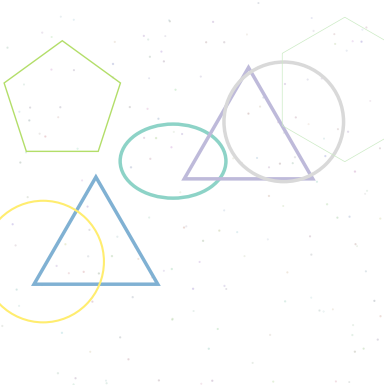[{"shape": "oval", "thickness": 2.5, "radius": 0.69, "center": [0.449, 0.582]}, {"shape": "triangle", "thickness": 2.5, "radius": 0.96, "center": [0.645, 0.632]}, {"shape": "triangle", "thickness": 2.5, "radius": 0.93, "center": [0.249, 0.355]}, {"shape": "pentagon", "thickness": 1, "radius": 0.79, "center": [0.162, 0.735]}, {"shape": "circle", "thickness": 2.5, "radius": 0.78, "center": [0.737, 0.684]}, {"shape": "hexagon", "thickness": 0.5, "radius": 0.94, "center": [0.896, 0.768]}, {"shape": "circle", "thickness": 1.5, "radius": 0.79, "center": [0.112, 0.321]}]